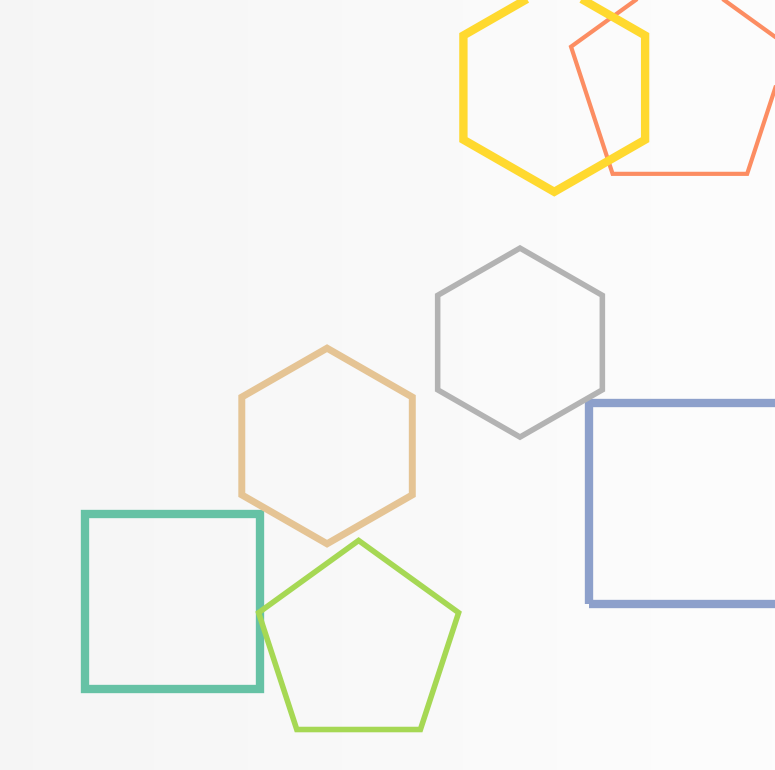[{"shape": "square", "thickness": 3, "radius": 0.57, "center": [0.223, 0.219]}, {"shape": "pentagon", "thickness": 1.5, "radius": 0.74, "center": [0.877, 0.894]}, {"shape": "square", "thickness": 3, "radius": 0.65, "center": [0.891, 0.346]}, {"shape": "pentagon", "thickness": 2, "radius": 0.68, "center": [0.463, 0.162]}, {"shape": "hexagon", "thickness": 3, "radius": 0.68, "center": [0.715, 0.886]}, {"shape": "hexagon", "thickness": 2.5, "radius": 0.64, "center": [0.422, 0.421]}, {"shape": "hexagon", "thickness": 2, "radius": 0.61, "center": [0.671, 0.555]}]